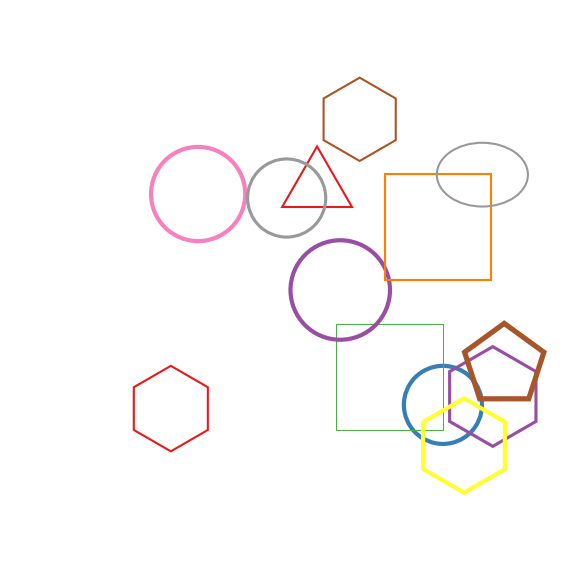[{"shape": "triangle", "thickness": 1, "radius": 0.35, "center": [0.549, 0.676]}, {"shape": "hexagon", "thickness": 1, "radius": 0.37, "center": [0.296, 0.292]}, {"shape": "circle", "thickness": 2, "radius": 0.34, "center": [0.767, 0.298]}, {"shape": "square", "thickness": 0.5, "radius": 0.46, "center": [0.674, 0.346]}, {"shape": "hexagon", "thickness": 1.5, "radius": 0.43, "center": [0.853, 0.313]}, {"shape": "circle", "thickness": 2, "radius": 0.43, "center": [0.589, 0.497]}, {"shape": "square", "thickness": 1, "radius": 0.46, "center": [0.758, 0.606]}, {"shape": "hexagon", "thickness": 2, "radius": 0.41, "center": [0.803, 0.228]}, {"shape": "hexagon", "thickness": 1, "radius": 0.36, "center": [0.623, 0.793]}, {"shape": "pentagon", "thickness": 2.5, "radius": 0.36, "center": [0.873, 0.367]}, {"shape": "circle", "thickness": 2, "radius": 0.41, "center": [0.343, 0.663]}, {"shape": "circle", "thickness": 1.5, "radius": 0.34, "center": [0.496, 0.656]}, {"shape": "oval", "thickness": 1, "radius": 0.39, "center": [0.835, 0.697]}]